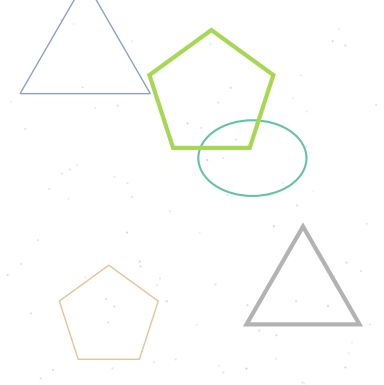[{"shape": "oval", "thickness": 1.5, "radius": 0.7, "center": [0.656, 0.589]}, {"shape": "triangle", "thickness": 1, "radius": 0.98, "center": [0.221, 0.854]}, {"shape": "pentagon", "thickness": 3, "radius": 0.85, "center": [0.549, 0.753]}, {"shape": "pentagon", "thickness": 1, "radius": 0.68, "center": [0.283, 0.176]}, {"shape": "triangle", "thickness": 3, "radius": 0.85, "center": [0.787, 0.242]}]